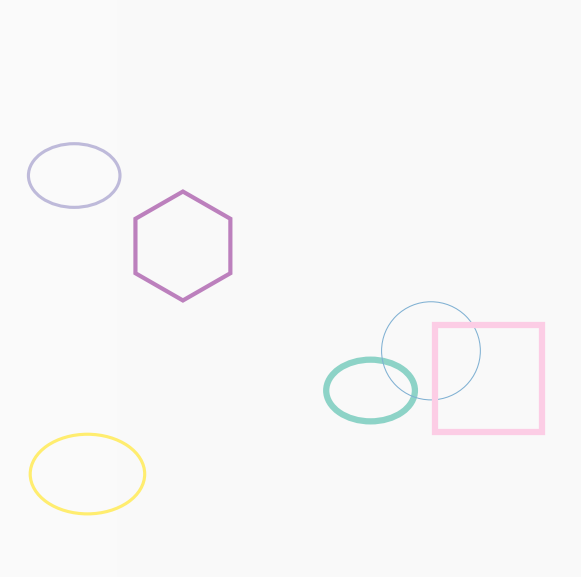[{"shape": "oval", "thickness": 3, "radius": 0.38, "center": [0.638, 0.323]}, {"shape": "oval", "thickness": 1.5, "radius": 0.39, "center": [0.128, 0.695]}, {"shape": "circle", "thickness": 0.5, "radius": 0.42, "center": [0.741, 0.392]}, {"shape": "square", "thickness": 3, "radius": 0.46, "center": [0.841, 0.344]}, {"shape": "hexagon", "thickness": 2, "radius": 0.47, "center": [0.315, 0.573]}, {"shape": "oval", "thickness": 1.5, "radius": 0.49, "center": [0.15, 0.178]}]